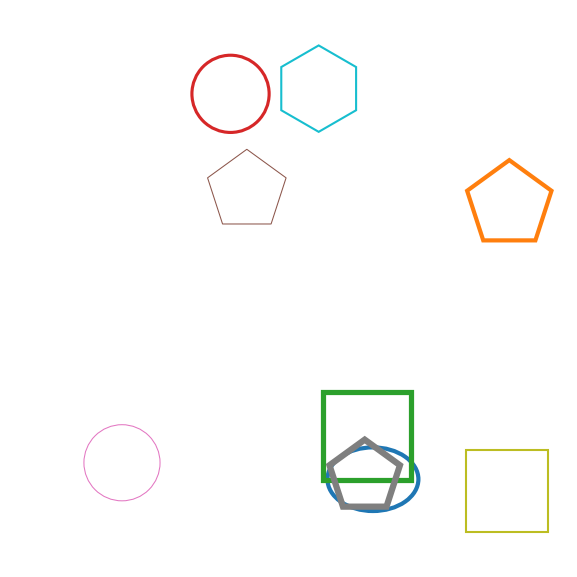[{"shape": "oval", "thickness": 2, "radius": 0.39, "center": [0.646, 0.169]}, {"shape": "pentagon", "thickness": 2, "radius": 0.38, "center": [0.882, 0.645]}, {"shape": "square", "thickness": 2.5, "radius": 0.38, "center": [0.636, 0.243]}, {"shape": "circle", "thickness": 1.5, "radius": 0.33, "center": [0.399, 0.837]}, {"shape": "pentagon", "thickness": 0.5, "radius": 0.36, "center": [0.427, 0.669]}, {"shape": "circle", "thickness": 0.5, "radius": 0.33, "center": [0.211, 0.198]}, {"shape": "pentagon", "thickness": 3, "radius": 0.32, "center": [0.632, 0.174]}, {"shape": "square", "thickness": 1, "radius": 0.35, "center": [0.878, 0.149]}, {"shape": "hexagon", "thickness": 1, "radius": 0.37, "center": [0.552, 0.846]}]